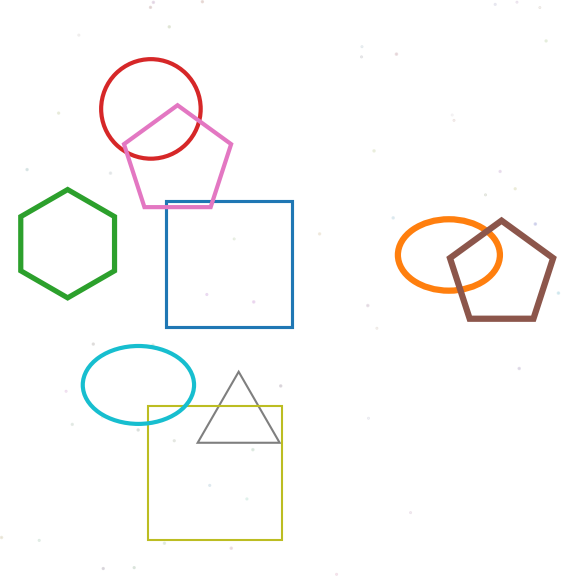[{"shape": "square", "thickness": 1.5, "radius": 0.55, "center": [0.396, 0.542]}, {"shape": "oval", "thickness": 3, "radius": 0.44, "center": [0.777, 0.558]}, {"shape": "hexagon", "thickness": 2.5, "radius": 0.47, "center": [0.117, 0.577]}, {"shape": "circle", "thickness": 2, "radius": 0.43, "center": [0.261, 0.811]}, {"shape": "pentagon", "thickness": 3, "radius": 0.47, "center": [0.868, 0.523]}, {"shape": "pentagon", "thickness": 2, "radius": 0.49, "center": [0.307, 0.719]}, {"shape": "triangle", "thickness": 1, "radius": 0.41, "center": [0.413, 0.273]}, {"shape": "square", "thickness": 1, "radius": 0.58, "center": [0.373, 0.18]}, {"shape": "oval", "thickness": 2, "radius": 0.48, "center": [0.24, 0.333]}]